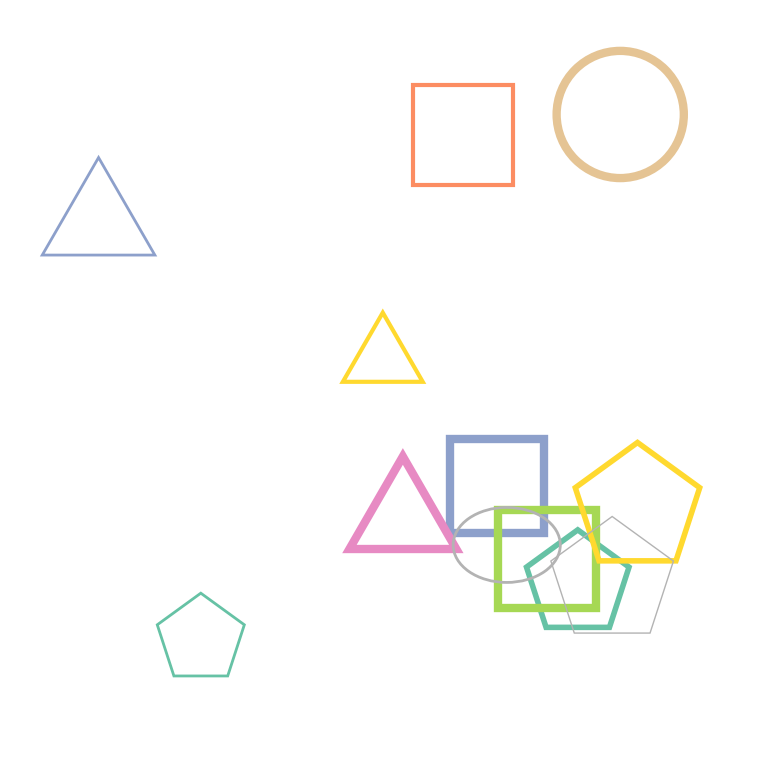[{"shape": "pentagon", "thickness": 1, "radius": 0.3, "center": [0.261, 0.17]}, {"shape": "pentagon", "thickness": 2, "radius": 0.35, "center": [0.75, 0.242]}, {"shape": "square", "thickness": 1.5, "radius": 0.32, "center": [0.601, 0.824]}, {"shape": "triangle", "thickness": 1, "radius": 0.42, "center": [0.128, 0.711]}, {"shape": "square", "thickness": 3, "radius": 0.31, "center": [0.646, 0.369]}, {"shape": "triangle", "thickness": 3, "radius": 0.4, "center": [0.523, 0.327]}, {"shape": "square", "thickness": 3, "radius": 0.32, "center": [0.71, 0.274]}, {"shape": "pentagon", "thickness": 2, "radius": 0.42, "center": [0.828, 0.34]}, {"shape": "triangle", "thickness": 1.5, "radius": 0.3, "center": [0.497, 0.534]}, {"shape": "circle", "thickness": 3, "radius": 0.41, "center": [0.805, 0.851]}, {"shape": "pentagon", "thickness": 0.5, "radius": 0.42, "center": [0.795, 0.246]}, {"shape": "oval", "thickness": 1, "radius": 0.35, "center": [0.658, 0.292]}]